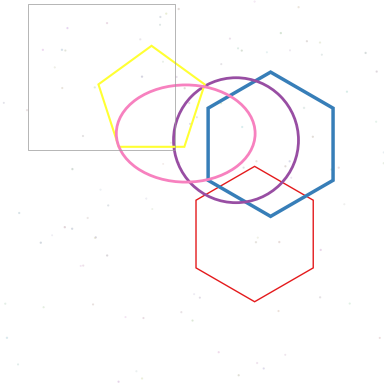[{"shape": "hexagon", "thickness": 1, "radius": 0.88, "center": [0.661, 0.392]}, {"shape": "hexagon", "thickness": 2.5, "radius": 0.94, "center": [0.703, 0.625]}, {"shape": "circle", "thickness": 2, "radius": 0.81, "center": [0.613, 0.636]}, {"shape": "pentagon", "thickness": 1.5, "radius": 0.73, "center": [0.394, 0.736]}, {"shape": "oval", "thickness": 2, "radius": 0.9, "center": [0.482, 0.653]}, {"shape": "square", "thickness": 0.5, "radius": 0.95, "center": [0.264, 0.8]}]